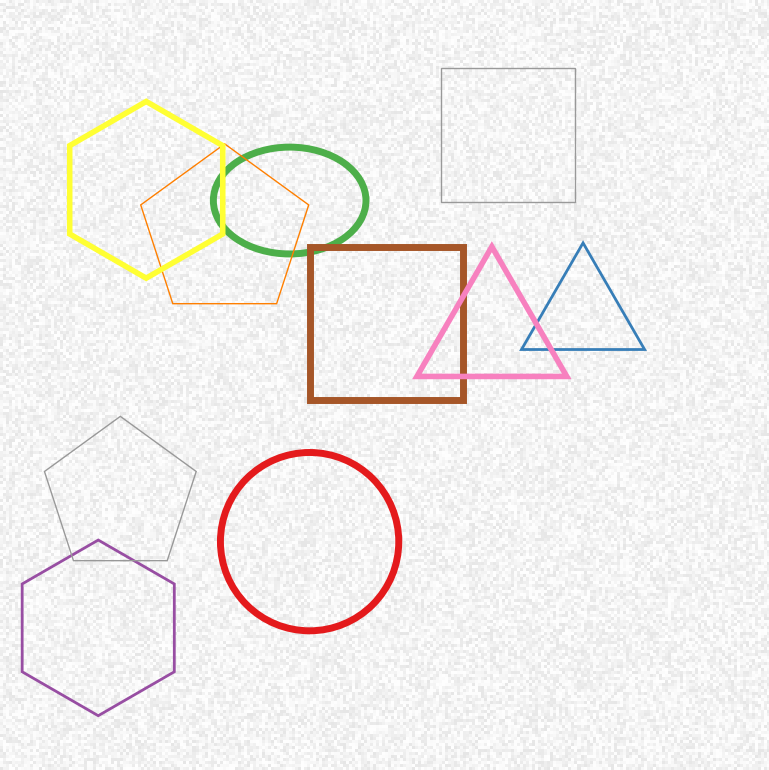[{"shape": "circle", "thickness": 2.5, "radius": 0.58, "center": [0.402, 0.297]}, {"shape": "triangle", "thickness": 1, "radius": 0.46, "center": [0.757, 0.592]}, {"shape": "oval", "thickness": 2.5, "radius": 0.5, "center": [0.376, 0.74]}, {"shape": "hexagon", "thickness": 1, "radius": 0.57, "center": [0.128, 0.185]}, {"shape": "pentagon", "thickness": 0.5, "radius": 0.57, "center": [0.292, 0.698]}, {"shape": "hexagon", "thickness": 2, "radius": 0.57, "center": [0.19, 0.753]}, {"shape": "square", "thickness": 2.5, "radius": 0.5, "center": [0.502, 0.58]}, {"shape": "triangle", "thickness": 2, "radius": 0.56, "center": [0.639, 0.567]}, {"shape": "square", "thickness": 0.5, "radius": 0.43, "center": [0.66, 0.825]}, {"shape": "pentagon", "thickness": 0.5, "radius": 0.52, "center": [0.156, 0.356]}]